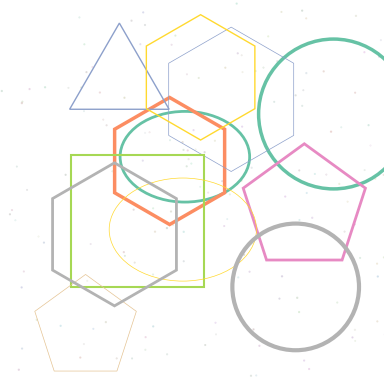[{"shape": "circle", "thickness": 2.5, "radius": 0.97, "center": [0.866, 0.704]}, {"shape": "oval", "thickness": 2, "radius": 0.84, "center": [0.48, 0.593]}, {"shape": "hexagon", "thickness": 2.5, "radius": 0.82, "center": [0.441, 0.582]}, {"shape": "hexagon", "thickness": 0.5, "radius": 0.94, "center": [0.601, 0.742]}, {"shape": "triangle", "thickness": 1, "radius": 0.75, "center": [0.31, 0.791]}, {"shape": "pentagon", "thickness": 2, "radius": 0.83, "center": [0.79, 0.46]}, {"shape": "square", "thickness": 1.5, "radius": 0.86, "center": [0.357, 0.427]}, {"shape": "oval", "thickness": 0.5, "radius": 0.96, "center": [0.475, 0.404]}, {"shape": "hexagon", "thickness": 1, "radius": 0.81, "center": [0.521, 0.799]}, {"shape": "pentagon", "thickness": 0.5, "radius": 0.69, "center": [0.222, 0.148]}, {"shape": "hexagon", "thickness": 2, "radius": 0.93, "center": [0.297, 0.391]}, {"shape": "circle", "thickness": 3, "radius": 0.82, "center": [0.768, 0.255]}]